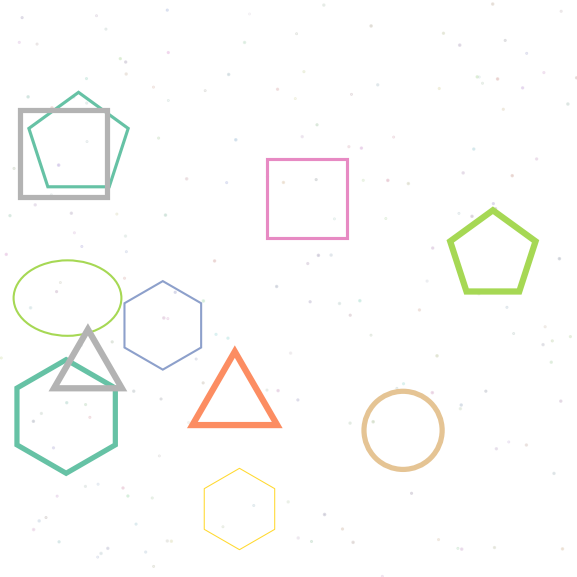[{"shape": "hexagon", "thickness": 2.5, "radius": 0.49, "center": [0.115, 0.278]}, {"shape": "pentagon", "thickness": 1.5, "radius": 0.45, "center": [0.136, 0.749]}, {"shape": "triangle", "thickness": 3, "radius": 0.42, "center": [0.407, 0.306]}, {"shape": "hexagon", "thickness": 1, "radius": 0.38, "center": [0.282, 0.436]}, {"shape": "square", "thickness": 1.5, "radius": 0.34, "center": [0.532, 0.655]}, {"shape": "pentagon", "thickness": 3, "radius": 0.39, "center": [0.853, 0.557]}, {"shape": "oval", "thickness": 1, "radius": 0.47, "center": [0.117, 0.483]}, {"shape": "hexagon", "thickness": 0.5, "radius": 0.35, "center": [0.415, 0.118]}, {"shape": "circle", "thickness": 2.5, "radius": 0.34, "center": [0.698, 0.254]}, {"shape": "square", "thickness": 2.5, "radius": 0.38, "center": [0.11, 0.733]}, {"shape": "triangle", "thickness": 3, "radius": 0.34, "center": [0.152, 0.361]}]